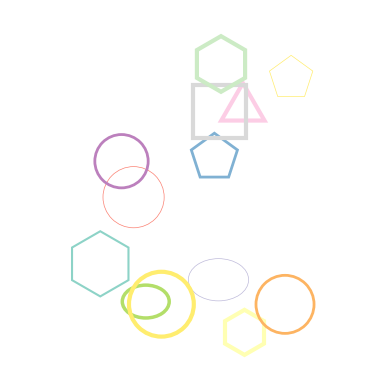[{"shape": "hexagon", "thickness": 1.5, "radius": 0.42, "center": [0.26, 0.315]}, {"shape": "hexagon", "thickness": 3, "radius": 0.29, "center": [0.635, 0.137]}, {"shape": "oval", "thickness": 0.5, "radius": 0.39, "center": [0.567, 0.273]}, {"shape": "circle", "thickness": 0.5, "radius": 0.4, "center": [0.347, 0.488]}, {"shape": "pentagon", "thickness": 2, "radius": 0.31, "center": [0.557, 0.591]}, {"shape": "circle", "thickness": 2, "radius": 0.38, "center": [0.74, 0.209]}, {"shape": "oval", "thickness": 2.5, "radius": 0.3, "center": [0.379, 0.217]}, {"shape": "triangle", "thickness": 3, "radius": 0.32, "center": [0.631, 0.719]}, {"shape": "square", "thickness": 3, "radius": 0.34, "center": [0.57, 0.711]}, {"shape": "circle", "thickness": 2, "radius": 0.35, "center": [0.316, 0.581]}, {"shape": "hexagon", "thickness": 3, "radius": 0.36, "center": [0.574, 0.834]}, {"shape": "pentagon", "thickness": 0.5, "radius": 0.3, "center": [0.756, 0.797]}, {"shape": "circle", "thickness": 3, "radius": 0.42, "center": [0.419, 0.21]}]